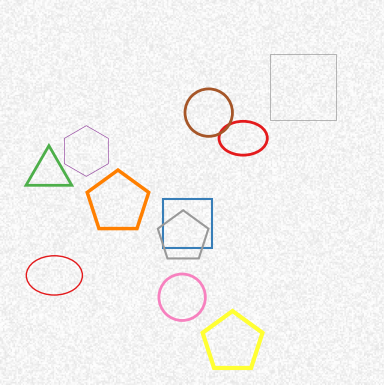[{"shape": "oval", "thickness": 1, "radius": 0.36, "center": [0.141, 0.285]}, {"shape": "oval", "thickness": 2, "radius": 0.31, "center": [0.632, 0.641]}, {"shape": "square", "thickness": 1.5, "radius": 0.32, "center": [0.488, 0.419]}, {"shape": "triangle", "thickness": 2, "radius": 0.34, "center": [0.127, 0.553]}, {"shape": "hexagon", "thickness": 0.5, "radius": 0.33, "center": [0.224, 0.608]}, {"shape": "pentagon", "thickness": 2.5, "radius": 0.42, "center": [0.306, 0.474]}, {"shape": "pentagon", "thickness": 3, "radius": 0.41, "center": [0.604, 0.11]}, {"shape": "circle", "thickness": 2, "radius": 0.31, "center": [0.542, 0.707]}, {"shape": "circle", "thickness": 2, "radius": 0.3, "center": [0.473, 0.228]}, {"shape": "pentagon", "thickness": 1.5, "radius": 0.35, "center": [0.476, 0.385]}, {"shape": "square", "thickness": 0.5, "radius": 0.43, "center": [0.788, 0.774]}]